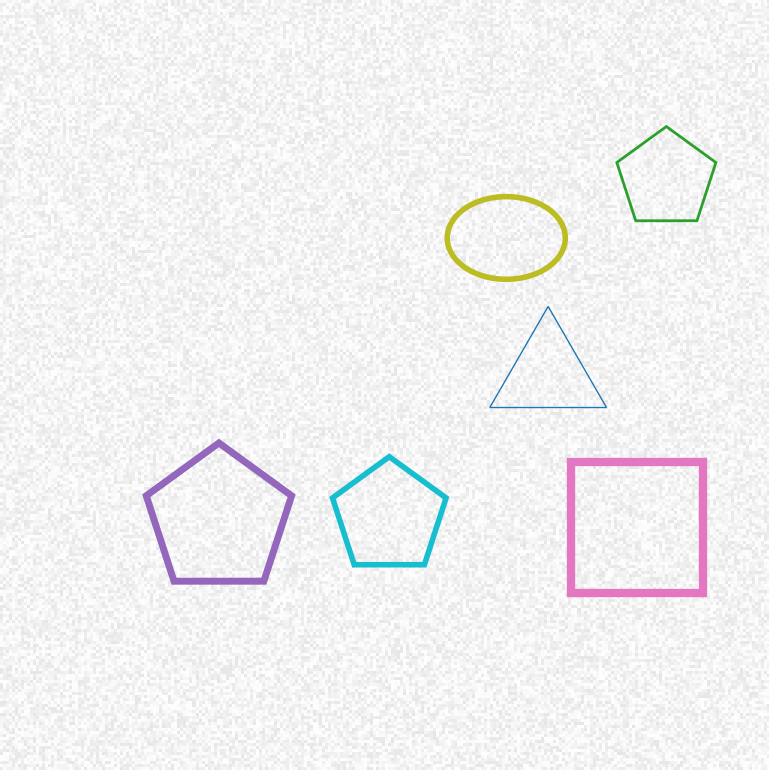[{"shape": "triangle", "thickness": 0.5, "radius": 0.44, "center": [0.712, 0.515]}, {"shape": "pentagon", "thickness": 1, "radius": 0.34, "center": [0.865, 0.768]}, {"shape": "pentagon", "thickness": 2.5, "radius": 0.5, "center": [0.284, 0.325]}, {"shape": "square", "thickness": 3, "radius": 0.43, "center": [0.827, 0.315]}, {"shape": "oval", "thickness": 2, "radius": 0.38, "center": [0.658, 0.691]}, {"shape": "pentagon", "thickness": 2, "radius": 0.39, "center": [0.506, 0.329]}]